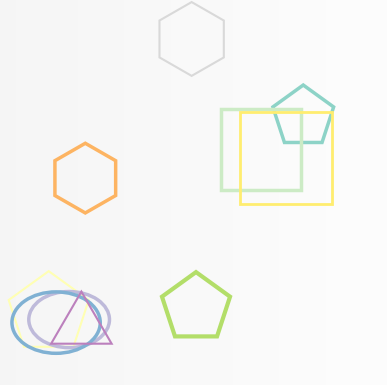[{"shape": "pentagon", "thickness": 2.5, "radius": 0.41, "center": [0.783, 0.697]}, {"shape": "pentagon", "thickness": 1.5, "radius": 0.54, "center": [0.126, 0.187]}, {"shape": "oval", "thickness": 2.5, "radius": 0.52, "center": [0.178, 0.17]}, {"shape": "oval", "thickness": 2.5, "radius": 0.57, "center": [0.145, 0.162]}, {"shape": "hexagon", "thickness": 2.5, "radius": 0.45, "center": [0.22, 0.537]}, {"shape": "pentagon", "thickness": 3, "radius": 0.46, "center": [0.506, 0.201]}, {"shape": "hexagon", "thickness": 1.5, "radius": 0.48, "center": [0.495, 0.899]}, {"shape": "triangle", "thickness": 1.5, "radius": 0.45, "center": [0.21, 0.152]}, {"shape": "square", "thickness": 2.5, "radius": 0.52, "center": [0.673, 0.612]}, {"shape": "square", "thickness": 2, "radius": 0.59, "center": [0.737, 0.589]}]